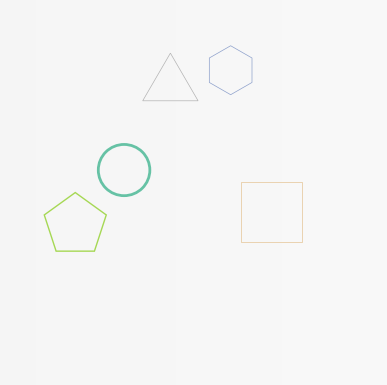[{"shape": "circle", "thickness": 2, "radius": 0.33, "center": [0.32, 0.558]}, {"shape": "hexagon", "thickness": 0.5, "radius": 0.32, "center": [0.595, 0.818]}, {"shape": "pentagon", "thickness": 1, "radius": 0.42, "center": [0.194, 0.416]}, {"shape": "square", "thickness": 0.5, "radius": 0.39, "center": [0.701, 0.45]}, {"shape": "triangle", "thickness": 0.5, "radius": 0.41, "center": [0.44, 0.779]}]